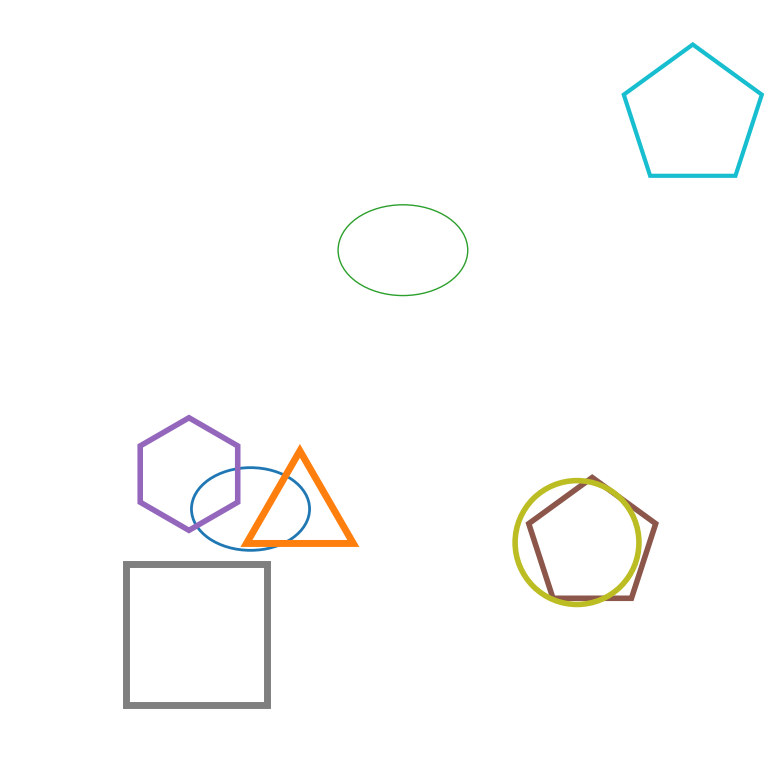[{"shape": "oval", "thickness": 1, "radius": 0.38, "center": [0.325, 0.339]}, {"shape": "triangle", "thickness": 2.5, "radius": 0.4, "center": [0.389, 0.334]}, {"shape": "oval", "thickness": 0.5, "radius": 0.42, "center": [0.523, 0.675]}, {"shape": "hexagon", "thickness": 2, "radius": 0.37, "center": [0.245, 0.384]}, {"shape": "pentagon", "thickness": 2, "radius": 0.43, "center": [0.769, 0.293]}, {"shape": "square", "thickness": 2.5, "radius": 0.46, "center": [0.255, 0.176]}, {"shape": "circle", "thickness": 2, "radius": 0.4, "center": [0.749, 0.295]}, {"shape": "pentagon", "thickness": 1.5, "radius": 0.47, "center": [0.9, 0.848]}]